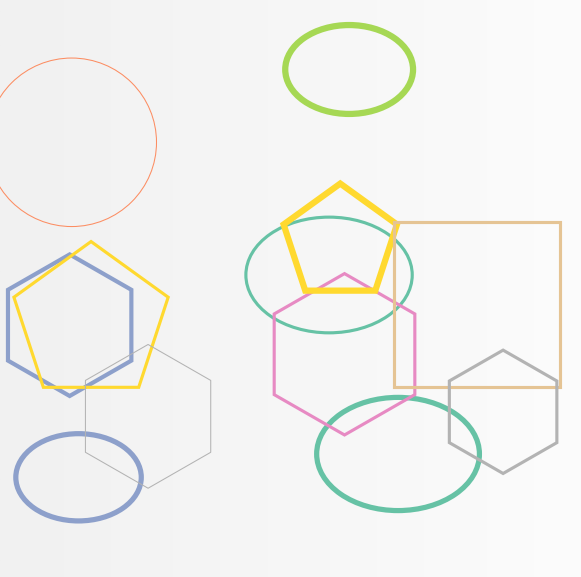[{"shape": "oval", "thickness": 1.5, "radius": 0.72, "center": [0.566, 0.523]}, {"shape": "oval", "thickness": 2.5, "radius": 0.7, "center": [0.685, 0.213]}, {"shape": "circle", "thickness": 0.5, "radius": 0.73, "center": [0.123, 0.753]}, {"shape": "oval", "thickness": 2.5, "radius": 0.54, "center": [0.135, 0.173]}, {"shape": "hexagon", "thickness": 2, "radius": 0.61, "center": [0.12, 0.436]}, {"shape": "hexagon", "thickness": 1.5, "radius": 0.7, "center": [0.593, 0.386]}, {"shape": "oval", "thickness": 3, "radius": 0.55, "center": [0.601, 0.879]}, {"shape": "pentagon", "thickness": 3, "radius": 0.51, "center": [0.585, 0.579]}, {"shape": "pentagon", "thickness": 1.5, "radius": 0.7, "center": [0.157, 0.441]}, {"shape": "square", "thickness": 1.5, "radius": 0.71, "center": [0.821, 0.473]}, {"shape": "hexagon", "thickness": 1.5, "radius": 0.53, "center": [0.866, 0.286]}, {"shape": "hexagon", "thickness": 0.5, "radius": 0.62, "center": [0.255, 0.278]}]